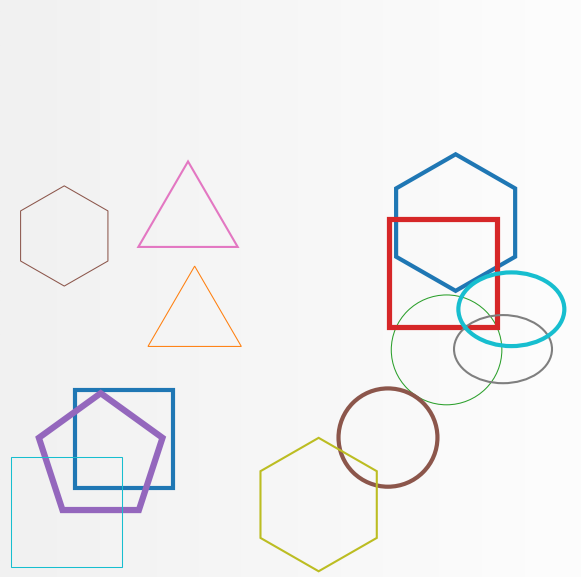[{"shape": "hexagon", "thickness": 2, "radius": 0.59, "center": [0.784, 0.614]}, {"shape": "square", "thickness": 2, "radius": 0.42, "center": [0.213, 0.239]}, {"shape": "triangle", "thickness": 0.5, "radius": 0.46, "center": [0.335, 0.446]}, {"shape": "circle", "thickness": 0.5, "radius": 0.48, "center": [0.768, 0.393]}, {"shape": "square", "thickness": 2.5, "radius": 0.47, "center": [0.762, 0.526]}, {"shape": "pentagon", "thickness": 3, "radius": 0.56, "center": [0.173, 0.206]}, {"shape": "circle", "thickness": 2, "radius": 0.43, "center": [0.667, 0.241]}, {"shape": "hexagon", "thickness": 0.5, "radius": 0.43, "center": [0.111, 0.591]}, {"shape": "triangle", "thickness": 1, "radius": 0.49, "center": [0.323, 0.621]}, {"shape": "oval", "thickness": 1, "radius": 0.42, "center": [0.865, 0.395]}, {"shape": "hexagon", "thickness": 1, "radius": 0.58, "center": [0.548, 0.125]}, {"shape": "oval", "thickness": 2, "radius": 0.46, "center": [0.88, 0.464]}, {"shape": "square", "thickness": 0.5, "radius": 0.48, "center": [0.114, 0.113]}]